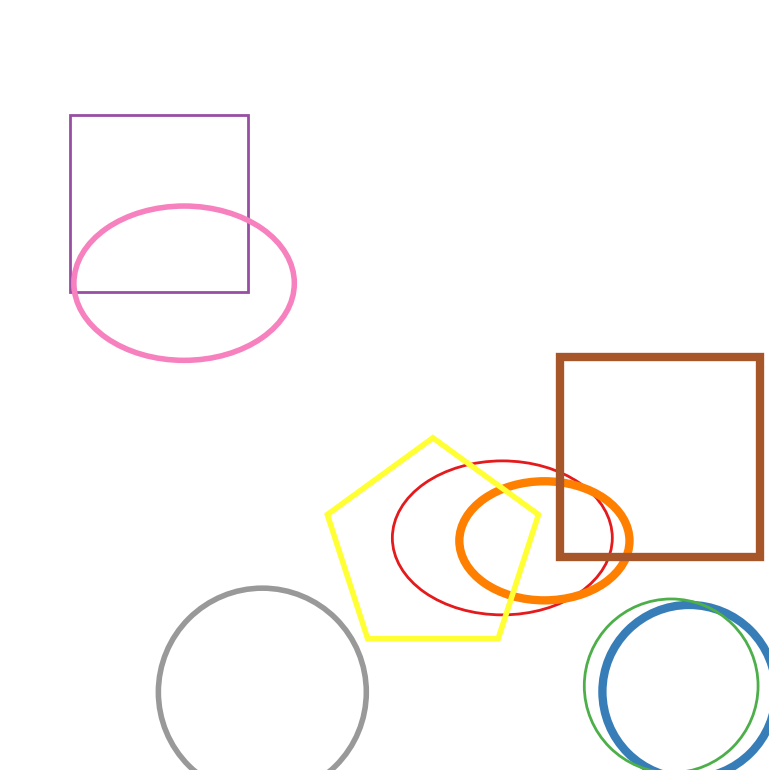[{"shape": "oval", "thickness": 1, "radius": 0.71, "center": [0.652, 0.301]}, {"shape": "circle", "thickness": 3, "radius": 0.56, "center": [0.895, 0.102]}, {"shape": "circle", "thickness": 1, "radius": 0.56, "center": [0.872, 0.109]}, {"shape": "square", "thickness": 1, "radius": 0.58, "center": [0.207, 0.736]}, {"shape": "oval", "thickness": 3, "radius": 0.55, "center": [0.707, 0.298]}, {"shape": "pentagon", "thickness": 2, "radius": 0.72, "center": [0.562, 0.287]}, {"shape": "square", "thickness": 3, "radius": 0.65, "center": [0.857, 0.406]}, {"shape": "oval", "thickness": 2, "radius": 0.72, "center": [0.239, 0.632]}, {"shape": "circle", "thickness": 2, "radius": 0.68, "center": [0.341, 0.101]}]